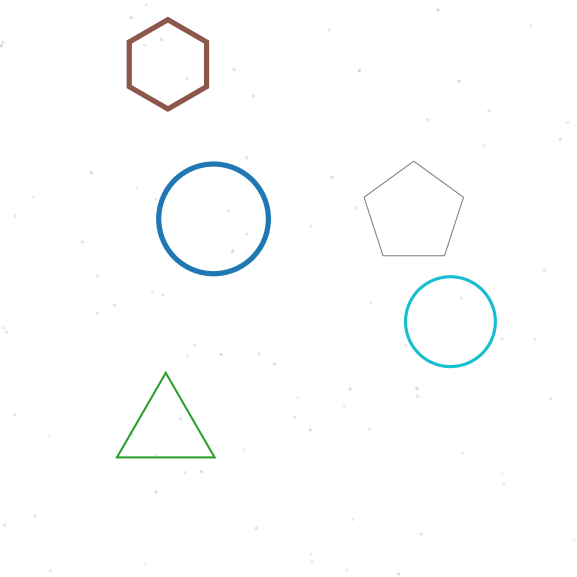[{"shape": "circle", "thickness": 2.5, "radius": 0.47, "center": [0.37, 0.62]}, {"shape": "triangle", "thickness": 1, "radius": 0.49, "center": [0.287, 0.256]}, {"shape": "hexagon", "thickness": 2.5, "radius": 0.39, "center": [0.291, 0.888]}, {"shape": "pentagon", "thickness": 0.5, "radius": 0.45, "center": [0.716, 0.63]}, {"shape": "circle", "thickness": 1.5, "radius": 0.39, "center": [0.78, 0.442]}]